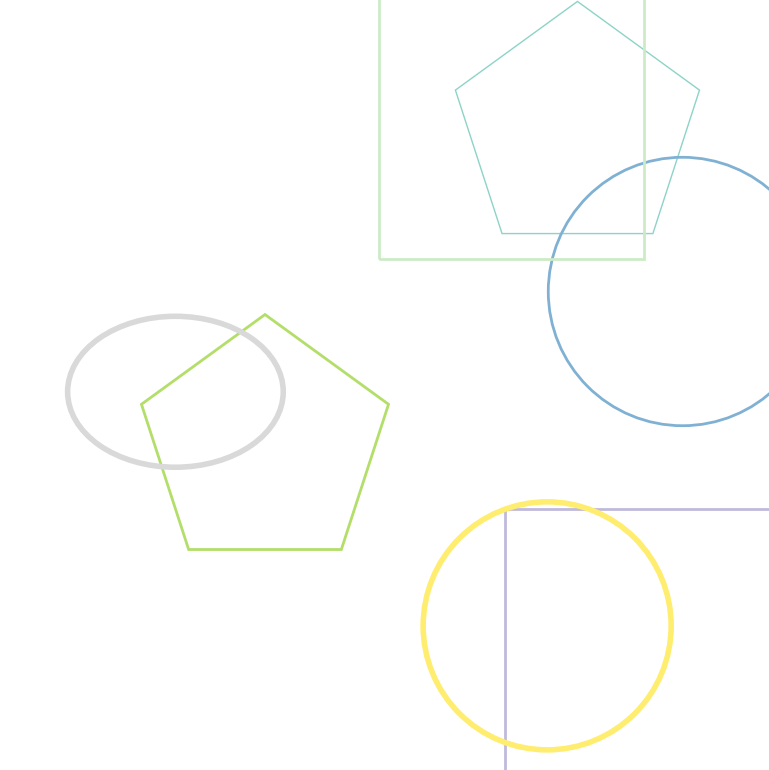[{"shape": "pentagon", "thickness": 0.5, "radius": 0.83, "center": [0.75, 0.831]}, {"shape": "square", "thickness": 1, "radius": 0.93, "center": [0.843, 0.153]}, {"shape": "circle", "thickness": 1, "radius": 0.87, "center": [0.886, 0.621]}, {"shape": "pentagon", "thickness": 1, "radius": 0.84, "center": [0.344, 0.423]}, {"shape": "oval", "thickness": 2, "radius": 0.7, "center": [0.228, 0.491]}, {"shape": "square", "thickness": 1, "radius": 0.86, "center": [0.665, 0.836]}, {"shape": "circle", "thickness": 2, "radius": 0.81, "center": [0.711, 0.187]}]